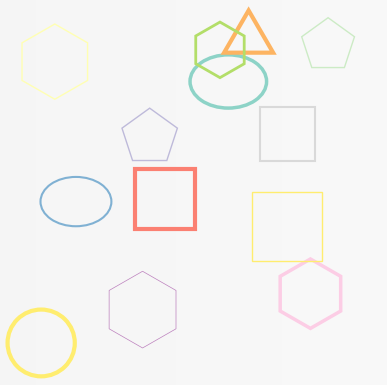[{"shape": "oval", "thickness": 2.5, "radius": 0.49, "center": [0.589, 0.788]}, {"shape": "hexagon", "thickness": 1, "radius": 0.49, "center": [0.141, 0.84]}, {"shape": "pentagon", "thickness": 1, "radius": 0.38, "center": [0.386, 0.644]}, {"shape": "square", "thickness": 3, "radius": 0.39, "center": [0.426, 0.483]}, {"shape": "oval", "thickness": 1.5, "radius": 0.46, "center": [0.196, 0.476]}, {"shape": "triangle", "thickness": 3, "radius": 0.37, "center": [0.642, 0.9]}, {"shape": "hexagon", "thickness": 2, "radius": 0.36, "center": [0.568, 0.87]}, {"shape": "hexagon", "thickness": 2.5, "radius": 0.45, "center": [0.801, 0.237]}, {"shape": "square", "thickness": 1.5, "radius": 0.35, "center": [0.742, 0.652]}, {"shape": "hexagon", "thickness": 0.5, "radius": 0.5, "center": [0.368, 0.196]}, {"shape": "pentagon", "thickness": 1, "radius": 0.36, "center": [0.847, 0.882]}, {"shape": "square", "thickness": 1, "radius": 0.45, "center": [0.74, 0.411]}, {"shape": "circle", "thickness": 3, "radius": 0.43, "center": [0.106, 0.109]}]